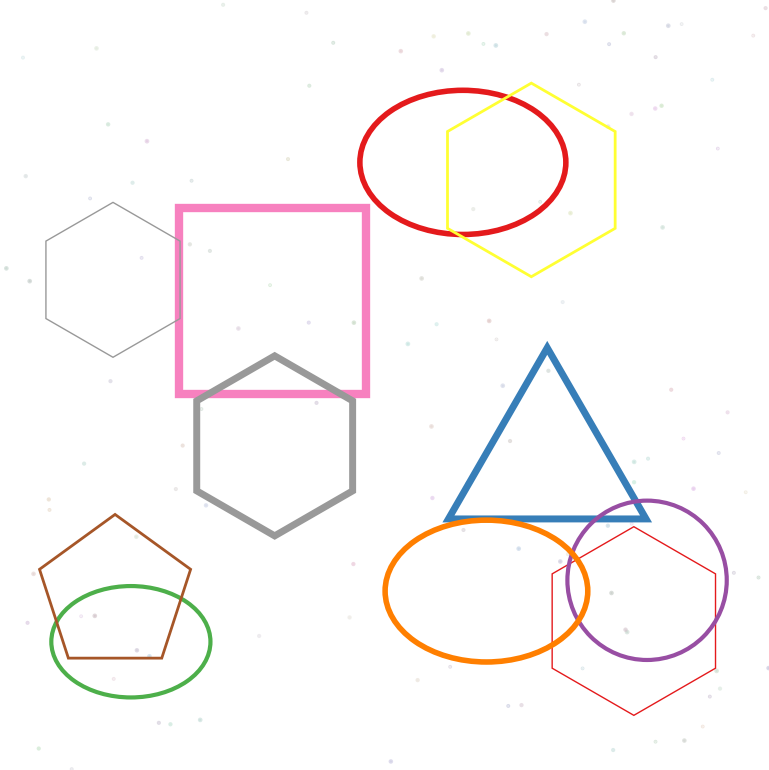[{"shape": "oval", "thickness": 2, "radius": 0.67, "center": [0.601, 0.789]}, {"shape": "hexagon", "thickness": 0.5, "radius": 0.61, "center": [0.823, 0.193]}, {"shape": "triangle", "thickness": 2.5, "radius": 0.74, "center": [0.711, 0.4]}, {"shape": "oval", "thickness": 1.5, "radius": 0.52, "center": [0.17, 0.167]}, {"shape": "circle", "thickness": 1.5, "radius": 0.52, "center": [0.84, 0.246]}, {"shape": "oval", "thickness": 2, "radius": 0.66, "center": [0.632, 0.232]}, {"shape": "hexagon", "thickness": 1, "radius": 0.63, "center": [0.69, 0.766]}, {"shape": "pentagon", "thickness": 1, "radius": 0.52, "center": [0.149, 0.229]}, {"shape": "square", "thickness": 3, "radius": 0.61, "center": [0.354, 0.609]}, {"shape": "hexagon", "thickness": 0.5, "radius": 0.5, "center": [0.147, 0.637]}, {"shape": "hexagon", "thickness": 2.5, "radius": 0.58, "center": [0.357, 0.421]}]